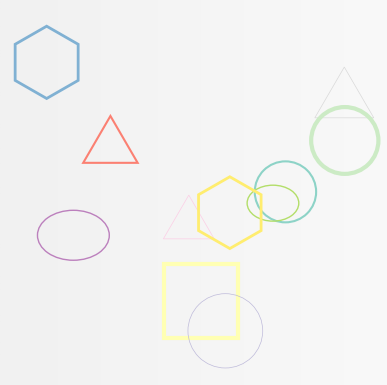[{"shape": "circle", "thickness": 1.5, "radius": 0.4, "center": [0.737, 0.502]}, {"shape": "square", "thickness": 3, "radius": 0.48, "center": [0.519, 0.218]}, {"shape": "circle", "thickness": 0.5, "radius": 0.48, "center": [0.582, 0.141]}, {"shape": "triangle", "thickness": 1.5, "radius": 0.41, "center": [0.285, 0.618]}, {"shape": "hexagon", "thickness": 2, "radius": 0.47, "center": [0.12, 0.838]}, {"shape": "oval", "thickness": 1, "radius": 0.33, "center": [0.704, 0.472]}, {"shape": "triangle", "thickness": 0.5, "radius": 0.38, "center": [0.487, 0.417]}, {"shape": "triangle", "thickness": 0.5, "radius": 0.44, "center": [0.889, 0.738]}, {"shape": "oval", "thickness": 1, "radius": 0.46, "center": [0.189, 0.389]}, {"shape": "circle", "thickness": 3, "radius": 0.43, "center": [0.89, 0.635]}, {"shape": "hexagon", "thickness": 2, "radius": 0.47, "center": [0.593, 0.448]}]